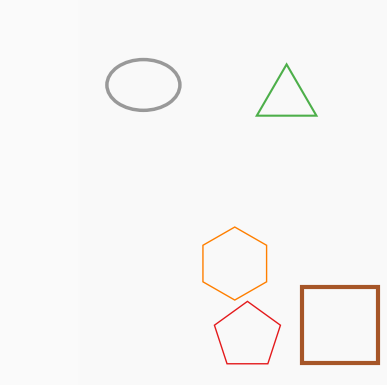[{"shape": "pentagon", "thickness": 1, "radius": 0.45, "center": [0.639, 0.128]}, {"shape": "triangle", "thickness": 1.5, "radius": 0.44, "center": [0.74, 0.744]}, {"shape": "hexagon", "thickness": 1, "radius": 0.47, "center": [0.606, 0.315]}, {"shape": "square", "thickness": 3, "radius": 0.49, "center": [0.877, 0.155]}, {"shape": "oval", "thickness": 2.5, "radius": 0.47, "center": [0.37, 0.779]}]